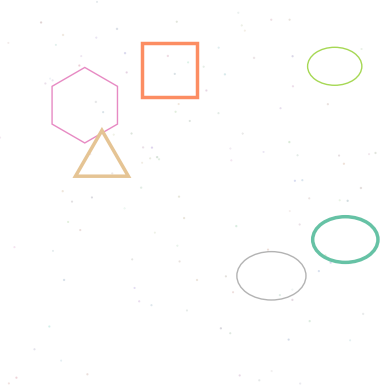[{"shape": "oval", "thickness": 2.5, "radius": 0.42, "center": [0.897, 0.378]}, {"shape": "square", "thickness": 2.5, "radius": 0.36, "center": [0.44, 0.818]}, {"shape": "hexagon", "thickness": 1, "radius": 0.49, "center": [0.22, 0.727]}, {"shape": "oval", "thickness": 1, "radius": 0.35, "center": [0.869, 0.828]}, {"shape": "triangle", "thickness": 2.5, "radius": 0.4, "center": [0.265, 0.582]}, {"shape": "oval", "thickness": 1, "radius": 0.45, "center": [0.705, 0.284]}]